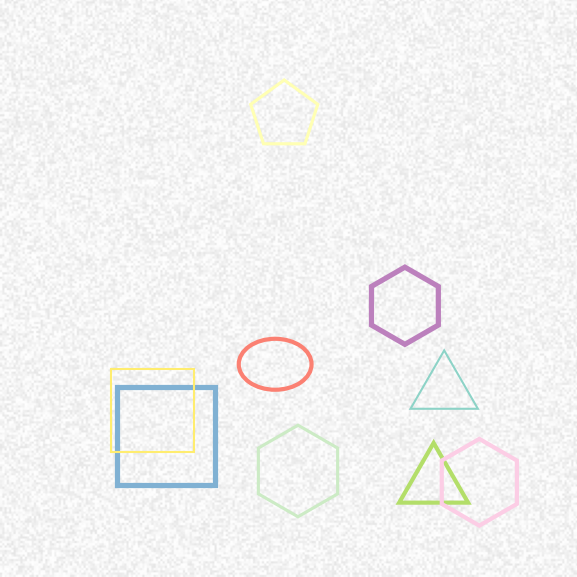[{"shape": "triangle", "thickness": 1, "radius": 0.34, "center": [0.769, 0.325]}, {"shape": "pentagon", "thickness": 1.5, "radius": 0.31, "center": [0.492, 0.8]}, {"shape": "oval", "thickness": 2, "radius": 0.32, "center": [0.476, 0.368]}, {"shape": "square", "thickness": 2.5, "radius": 0.42, "center": [0.287, 0.244]}, {"shape": "triangle", "thickness": 2, "radius": 0.34, "center": [0.751, 0.163]}, {"shape": "hexagon", "thickness": 2, "radius": 0.38, "center": [0.83, 0.164]}, {"shape": "hexagon", "thickness": 2.5, "radius": 0.33, "center": [0.701, 0.47]}, {"shape": "hexagon", "thickness": 1.5, "radius": 0.4, "center": [0.516, 0.184]}, {"shape": "square", "thickness": 1, "radius": 0.36, "center": [0.264, 0.289]}]